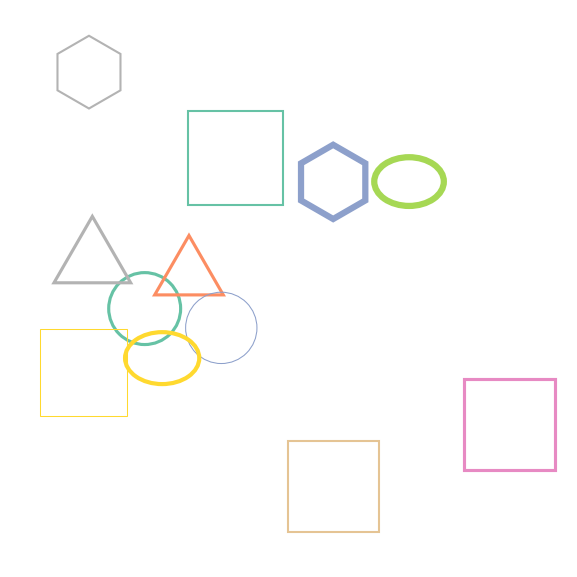[{"shape": "circle", "thickness": 1.5, "radius": 0.31, "center": [0.251, 0.465]}, {"shape": "square", "thickness": 1, "radius": 0.41, "center": [0.408, 0.726]}, {"shape": "triangle", "thickness": 1.5, "radius": 0.34, "center": [0.327, 0.523]}, {"shape": "hexagon", "thickness": 3, "radius": 0.32, "center": [0.577, 0.684]}, {"shape": "circle", "thickness": 0.5, "radius": 0.31, "center": [0.383, 0.431]}, {"shape": "square", "thickness": 1.5, "radius": 0.39, "center": [0.882, 0.264]}, {"shape": "oval", "thickness": 3, "radius": 0.3, "center": [0.708, 0.685]}, {"shape": "oval", "thickness": 2, "radius": 0.32, "center": [0.281, 0.379]}, {"shape": "square", "thickness": 0.5, "radius": 0.38, "center": [0.144, 0.354]}, {"shape": "square", "thickness": 1, "radius": 0.39, "center": [0.578, 0.156]}, {"shape": "triangle", "thickness": 1.5, "radius": 0.38, "center": [0.16, 0.548]}, {"shape": "hexagon", "thickness": 1, "radius": 0.31, "center": [0.154, 0.874]}]